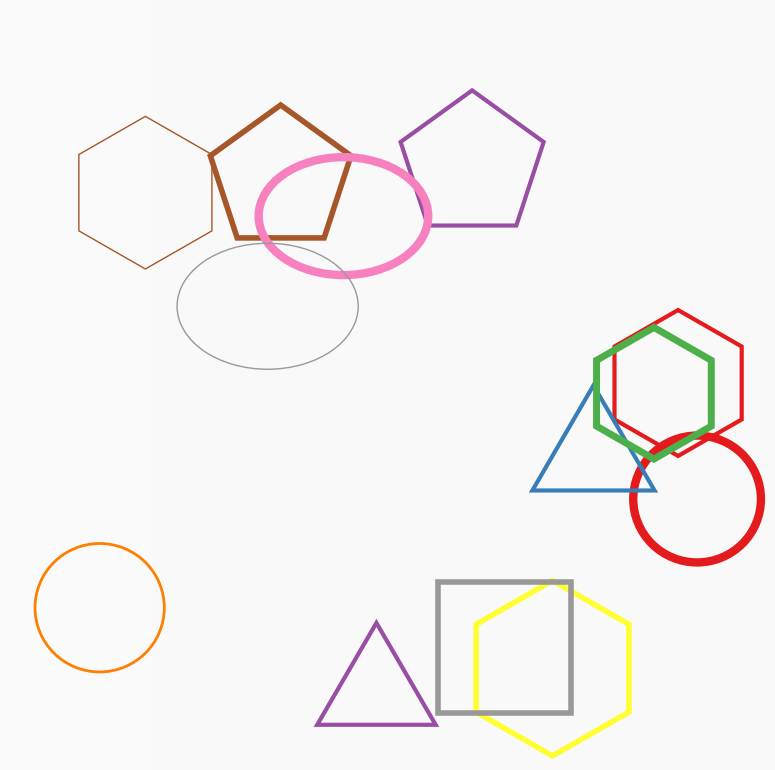[{"shape": "circle", "thickness": 3, "radius": 0.41, "center": [0.899, 0.352]}, {"shape": "hexagon", "thickness": 1.5, "radius": 0.47, "center": [0.875, 0.503]}, {"shape": "triangle", "thickness": 1.5, "radius": 0.45, "center": [0.766, 0.408]}, {"shape": "hexagon", "thickness": 2.5, "radius": 0.43, "center": [0.844, 0.489]}, {"shape": "pentagon", "thickness": 1.5, "radius": 0.49, "center": [0.609, 0.786]}, {"shape": "triangle", "thickness": 1.5, "radius": 0.44, "center": [0.486, 0.103]}, {"shape": "circle", "thickness": 1, "radius": 0.42, "center": [0.129, 0.211]}, {"shape": "hexagon", "thickness": 2, "radius": 0.57, "center": [0.713, 0.132]}, {"shape": "pentagon", "thickness": 2, "radius": 0.48, "center": [0.362, 0.768]}, {"shape": "hexagon", "thickness": 0.5, "radius": 0.5, "center": [0.188, 0.75]}, {"shape": "oval", "thickness": 3, "radius": 0.55, "center": [0.443, 0.719]}, {"shape": "square", "thickness": 2, "radius": 0.43, "center": [0.651, 0.159]}, {"shape": "oval", "thickness": 0.5, "radius": 0.58, "center": [0.345, 0.602]}]